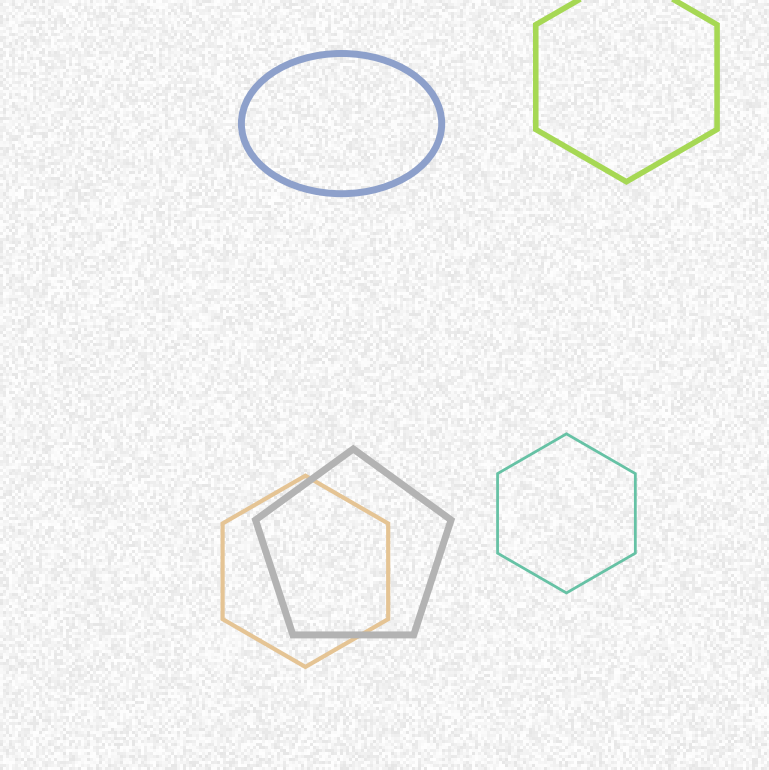[{"shape": "hexagon", "thickness": 1, "radius": 0.52, "center": [0.736, 0.333]}, {"shape": "oval", "thickness": 2.5, "radius": 0.65, "center": [0.444, 0.839]}, {"shape": "hexagon", "thickness": 2, "radius": 0.68, "center": [0.814, 0.9]}, {"shape": "hexagon", "thickness": 1.5, "radius": 0.62, "center": [0.397, 0.258]}, {"shape": "pentagon", "thickness": 2.5, "radius": 0.67, "center": [0.459, 0.283]}]